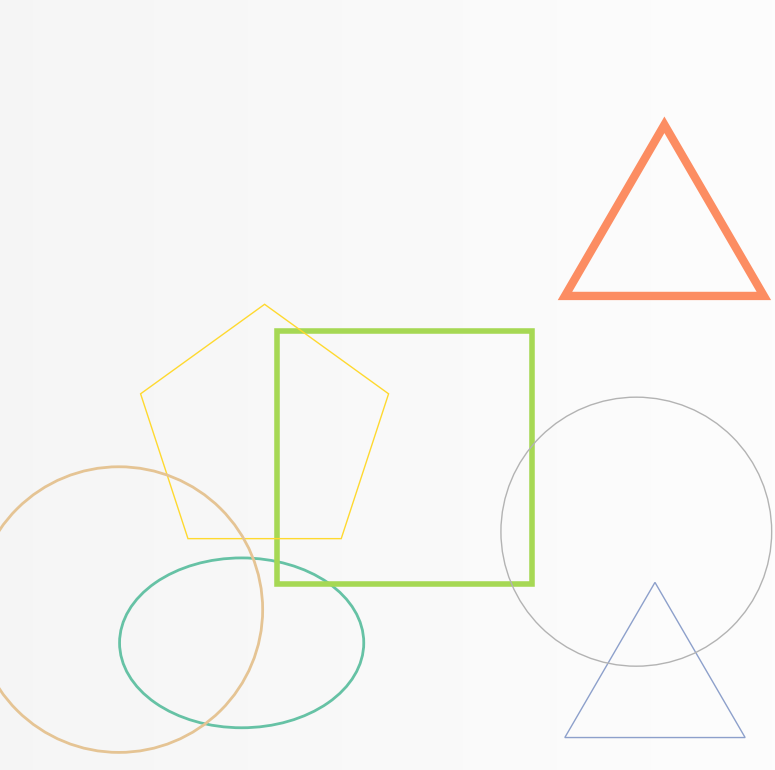[{"shape": "oval", "thickness": 1, "radius": 0.79, "center": [0.312, 0.165]}, {"shape": "triangle", "thickness": 3, "radius": 0.74, "center": [0.857, 0.69]}, {"shape": "triangle", "thickness": 0.5, "radius": 0.67, "center": [0.845, 0.109]}, {"shape": "square", "thickness": 2, "radius": 0.82, "center": [0.522, 0.406]}, {"shape": "pentagon", "thickness": 0.5, "radius": 0.84, "center": [0.341, 0.437]}, {"shape": "circle", "thickness": 1, "radius": 0.93, "center": [0.153, 0.208]}, {"shape": "circle", "thickness": 0.5, "radius": 0.87, "center": [0.821, 0.31]}]